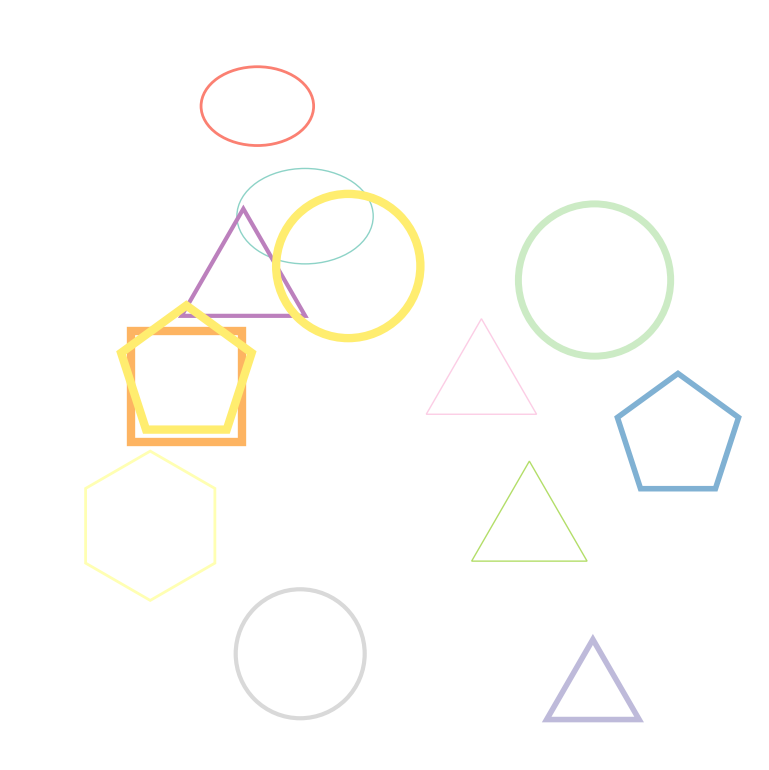[{"shape": "oval", "thickness": 0.5, "radius": 0.44, "center": [0.396, 0.719]}, {"shape": "hexagon", "thickness": 1, "radius": 0.48, "center": [0.195, 0.317]}, {"shape": "triangle", "thickness": 2, "radius": 0.35, "center": [0.77, 0.1]}, {"shape": "oval", "thickness": 1, "radius": 0.37, "center": [0.334, 0.862]}, {"shape": "pentagon", "thickness": 2, "radius": 0.41, "center": [0.881, 0.432]}, {"shape": "square", "thickness": 3, "radius": 0.36, "center": [0.242, 0.498]}, {"shape": "triangle", "thickness": 0.5, "radius": 0.43, "center": [0.687, 0.315]}, {"shape": "triangle", "thickness": 0.5, "radius": 0.41, "center": [0.625, 0.503]}, {"shape": "circle", "thickness": 1.5, "radius": 0.42, "center": [0.39, 0.151]}, {"shape": "triangle", "thickness": 1.5, "radius": 0.46, "center": [0.316, 0.636]}, {"shape": "circle", "thickness": 2.5, "radius": 0.49, "center": [0.772, 0.636]}, {"shape": "circle", "thickness": 3, "radius": 0.47, "center": [0.452, 0.655]}, {"shape": "pentagon", "thickness": 3, "radius": 0.45, "center": [0.242, 0.514]}]